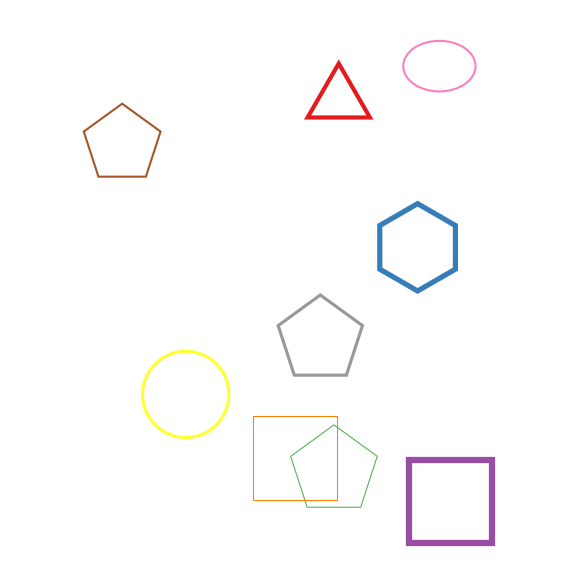[{"shape": "triangle", "thickness": 2, "radius": 0.31, "center": [0.587, 0.827]}, {"shape": "hexagon", "thickness": 2.5, "radius": 0.38, "center": [0.723, 0.571]}, {"shape": "pentagon", "thickness": 0.5, "radius": 0.39, "center": [0.578, 0.185]}, {"shape": "square", "thickness": 3, "radius": 0.36, "center": [0.78, 0.131]}, {"shape": "square", "thickness": 0.5, "radius": 0.36, "center": [0.511, 0.206]}, {"shape": "circle", "thickness": 1.5, "radius": 0.37, "center": [0.322, 0.316]}, {"shape": "pentagon", "thickness": 1, "radius": 0.35, "center": [0.212, 0.75]}, {"shape": "oval", "thickness": 1, "radius": 0.31, "center": [0.761, 0.885]}, {"shape": "pentagon", "thickness": 1.5, "radius": 0.38, "center": [0.555, 0.412]}]